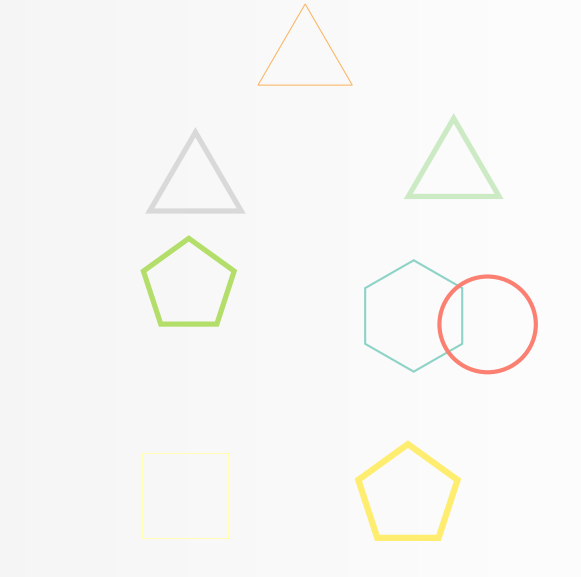[{"shape": "hexagon", "thickness": 1, "radius": 0.48, "center": [0.712, 0.452]}, {"shape": "square", "thickness": 0.5, "radius": 0.37, "center": [0.319, 0.141]}, {"shape": "circle", "thickness": 2, "radius": 0.41, "center": [0.839, 0.437]}, {"shape": "triangle", "thickness": 0.5, "radius": 0.47, "center": [0.525, 0.899]}, {"shape": "pentagon", "thickness": 2.5, "radius": 0.41, "center": [0.325, 0.504]}, {"shape": "triangle", "thickness": 2.5, "radius": 0.45, "center": [0.336, 0.679]}, {"shape": "triangle", "thickness": 2.5, "radius": 0.45, "center": [0.781, 0.704]}, {"shape": "pentagon", "thickness": 3, "radius": 0.45, "center": [0.702, 0.14]}]